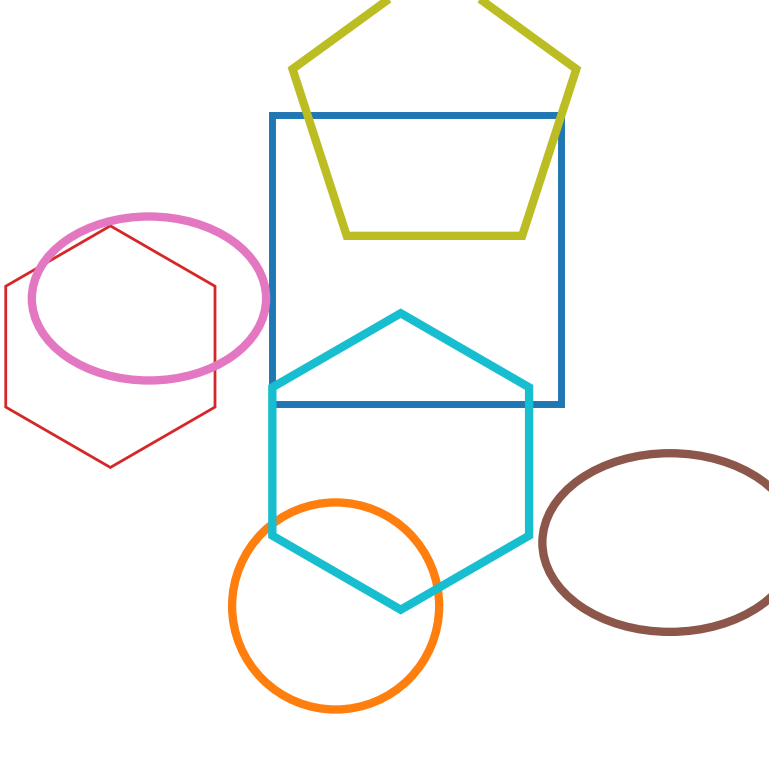[{"shape": "square", "thickness": 2.5, "radius": 0.94, "center": [0.541, 0.663]}, {"shape": "circle", "thickness": 3, "radius": 0.67, "center": [0.436, 0.213]}, {"shape": "hexagon", "thickness": 1, "radius": 0.78, "center": [0.143, 0.55]}, {"shape": "oval", "thickness": 3, "radius": 0.83, "center": [0.87, 0.295]}, {"shape": "oval", "thickness": 3, "radius": 0.76, "center": [0.193, 0.612]}, {"shape": "pentagon", "thickness": 3, "radius": 0.97, "center": [0.564, 0.85]}, {"shape": "hexagon", "thickness": 3, "radius": 0.96, "center": [0.52, 0.401]}]